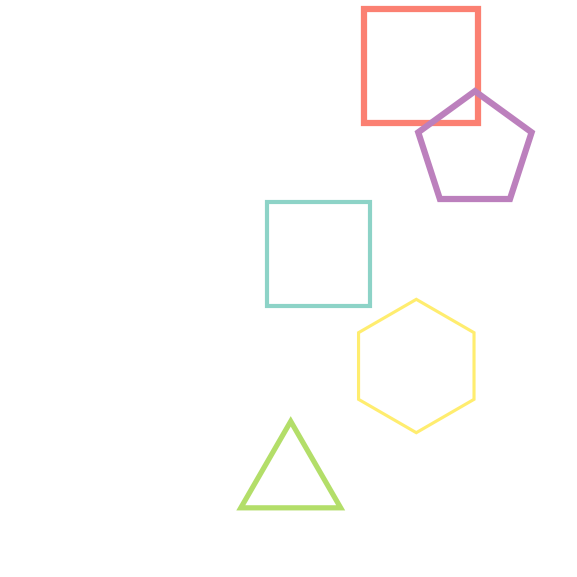[{"shape": "square", "thickness": 2, "radius": 0.45, "center": [0.552, 0.56]}, {"shape": "square", "thickness": 3, "radius": 0.49, "center": [0.73, 0.885]}, {"shape": "triangle", "thickness": 2.5, "radius": 0.5, "center": [0.503, 0.17]}, {"shape": "pentagon", "thickness": 3, "radius": 0.52, "center": [0.822, 0.738]}, {"shape": "hexagon", "thickness": 1.5, "radius": 0.58, "center": [0.721, 0.365]}]